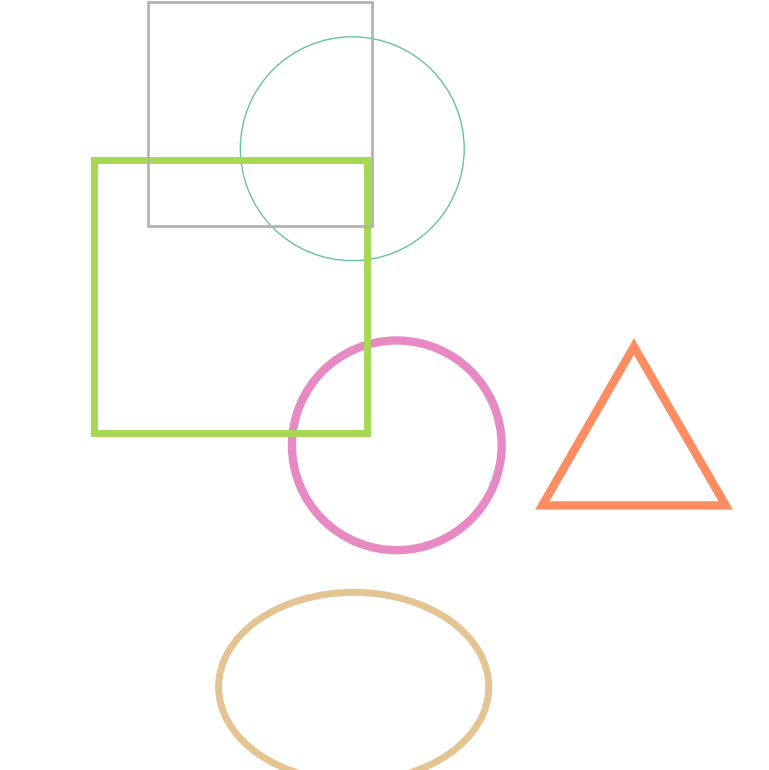[{"shape": "circle", "thickness": 0.5, "radius": 0.73, "center": [0.457, 0.807]}, {"shape": "triangle", "thickness": 3, "radius": 0.69, "center": [0.823, 0.412]}, {"shape": "circle", "thickness": 3, "radius": 0.68, "center": [0.515, 0.422]}, {"shape": "square", "thickness": 2.5, "radius": 0.89, "center": [0.3, 0.615]}, {"shape": "oval", "thickness": 2.5, "radius": 0.88, "center": [0.459, 0.108]}, {"shape": "square", "thickness": 1, "radius": 0.73, "center": [0.337, 0.852]}]